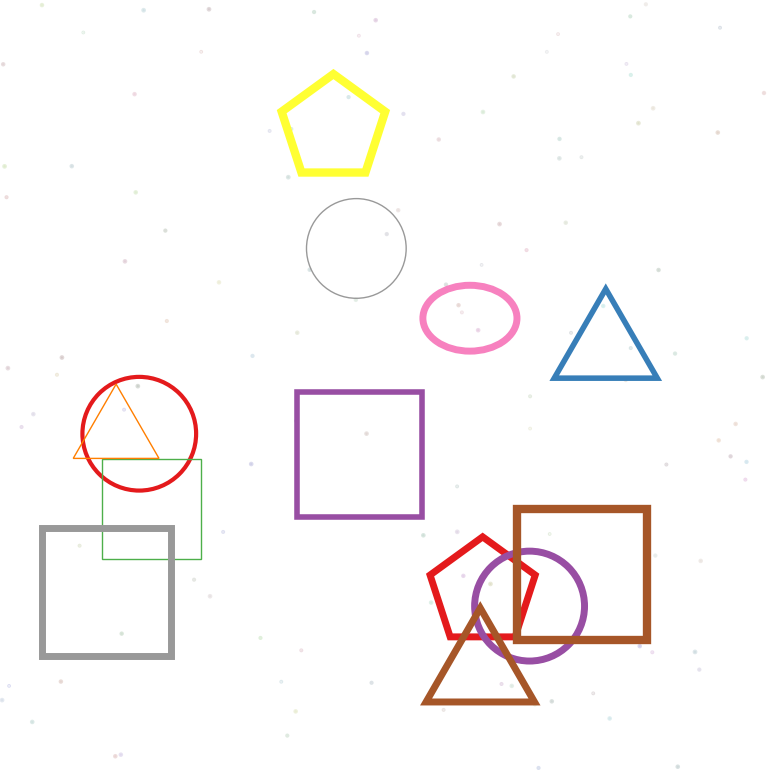[{"shape": "pentagon", "thickness": 2.5, "radius": 0.36, "center": [0.627, 0.231]}, {"shape": "circle", "thickness": 1.5, "radius": 0.37, "center": [0.181, 0.437]}, {"shape": "triangle", "thickness": 2, "radius": 0.39, "center": [0.787, 0.548]}, {"shape": "square", "thickness": 0.5, "radius": 0.32, "center": [0.197, 0.339]}, {"shape": "circle", "thickness": 2.5, "radius": 0.36, "center": [0.688, 0.213]}, {"shape": "square", "thickness": 2, "radius": 0.41, "center": [0.467, 0.41]}, {"shape": "triangle", "thickness": 0.5, "radius": 0.32, "center": [0.151, 0.437]}, {"shape": "pentagon", "thickness": 3, "radius": 0.35, "center": [0.433, 0.833]}, {"shape": "triangle", "thickness": 2.5, "radius": 0.41, "center": [0.624, 0.129]}, {"shape": "square", "thickness": 3, "radius": 0.42, "center": [0.756, 0.254]}, {"shape": "oval", "thickness": 2.5, "radius": 0.31, "center": [0.61, 0.587]}, {"shape": "square", "thickness": 2.5, "radius": 0.42, "center": [0.138, 0.231]}, {"shape": "circle", "thickness": 0.5, "radius": 0.32, "center": [0.463, 0.677]}]